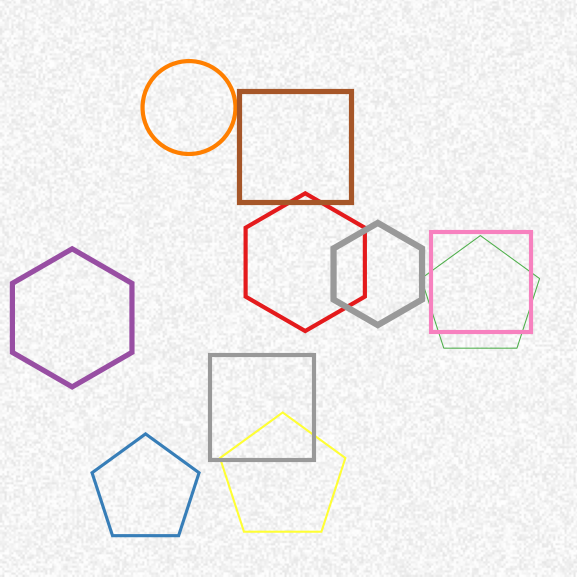[{"shape": "hexagon", "thickness": 2, "radius": 0.6, "center": [0.529, 0.545]}, {"shape": "pentagon", "thickness": 1.5, "radius": 0.49, "center": [0.252, 0.15]}, {"shape": "pentagon", "thickness": 0.5, "radius": 0.54, "center": [0.832, 0.483]}, {"shape": "hexagon", "thickness": 2.5, "radius": 0.6, "center": [0.125, 0.449]}, {"shape": "circle", "thickness": 2, "radius": 0.4, "center": [0.327, 0.813]}, {"shape": "pentagon", "thickness": 1, "radius": 0.57, "center": [0.49, 0.171]}, {"shape": "square", "thickness": 2.5, "radius": 0.48, "center": [0.511, 0.745]}, {"shape": "square", "thickness": 2, "radius": 0.43, "center": [0.833, 0.51]}, {"shape": "square", "thickness": 2, "radius": 0.45, "center": [0.454, 0.293]}, {"shape": "hexagon", "thickness": 3, "radius": 0.44, "center": [0.654, 0.525]}]